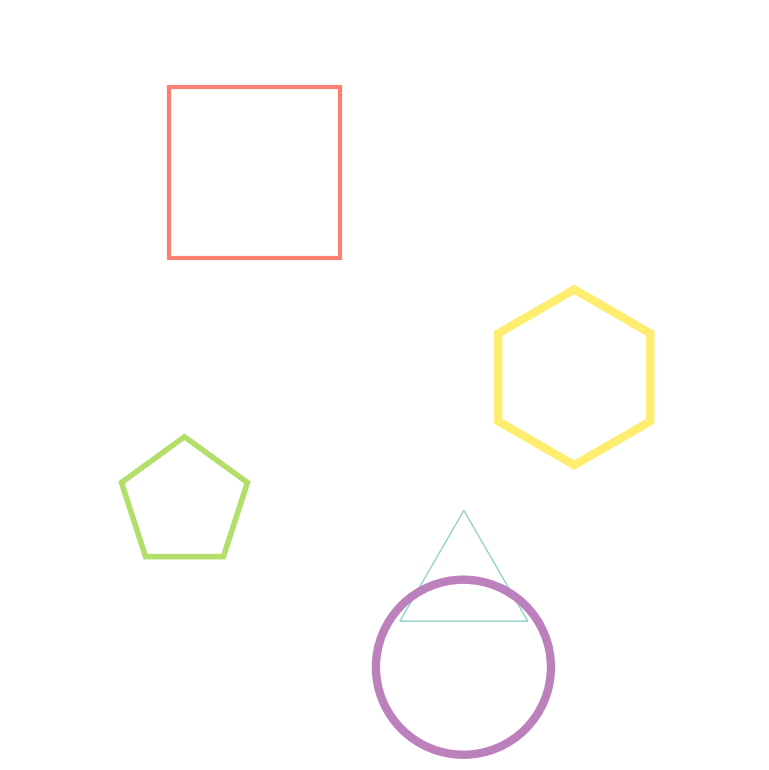[{"shape": "triangle", "thickness": 0.5, "radius": 0.48, "center": [0.602, 0.241]}, {"shape": "square", "thickness": 1.5, "radius": 0.56, "center": [0.331, 0.776]}, {"shape": "pentagon", "thickness": 2, "radius": 0.43, "center": [0.24, 0.347]}, {"shape": "circle", "thickness": 3, "radius": 0.57, "center": [0.602, 0.133]}, {"shape": "hexagon", "thickness": 3, "radius": 0.57, "center": [0.746, 0.51]}]